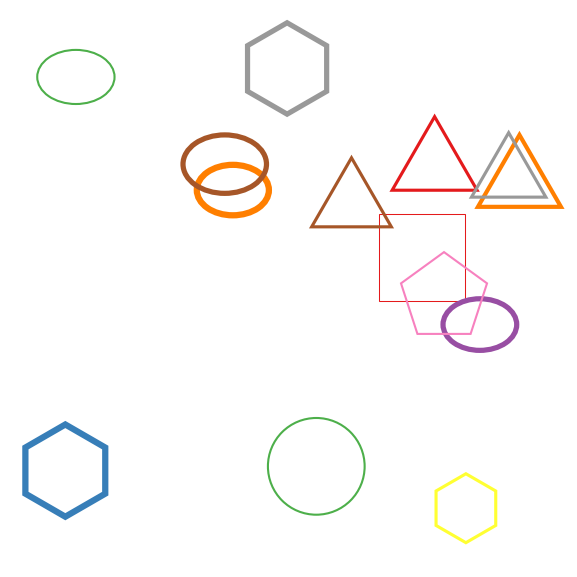[{"shape": "triangle", "thickness": 1.5, "radius": 0.42, "center": [0.753, 0.712]}, {"shape": "square", "thickness": 0.5, "radius": 0.38, "center": [0.731, 0.554]}, {"shape": "hexagon", "thickness": 3, "radius": 0.4, "center": [0.113, 0.184]}, {"shape": "oval", "thickness": 1, "radius": 0.33, "center": [0.131, 0.866]}, {"shape": "circle", "thickness": 1, "radius": 0.42, "center": [0.548, 0.192]}, {"shape": "oval", "thickness": 2.5, "radius": 0.32, "center": [0.831, 0.437]}, {"shape": "oval", "thickness": 3, "radius": 0.31, "center": [0.403, 0.67]}, {"shape": "triangle", "thickness": 2, "radius": 0.41, "center": [0.899, 0.682]}, {"shape": "hexagon", "thickness": 1.5, "radius": 0.3, "center": [0.807, 0.119]}, {"shape": "oval", "thickness": 2.5, "radius": 0.36, "center": [0.389, 0.715]}, {"shape": "triangle", "thickness": 1.5, "radius": 0.4, "center": [0.609, 0.646]}, {"shape": "pentagon", "thickness": 1, "radius": 0.39, "center": [0.769, 0.484]}, {"shape": "triangle", "thickness": 1.5, "radius": 0.37, "center": [0.881, 0.695]}, {"shape": "hexagon", "thickness": 2.5, "radius": 0.4, "center": [0.497, 0.881]}]